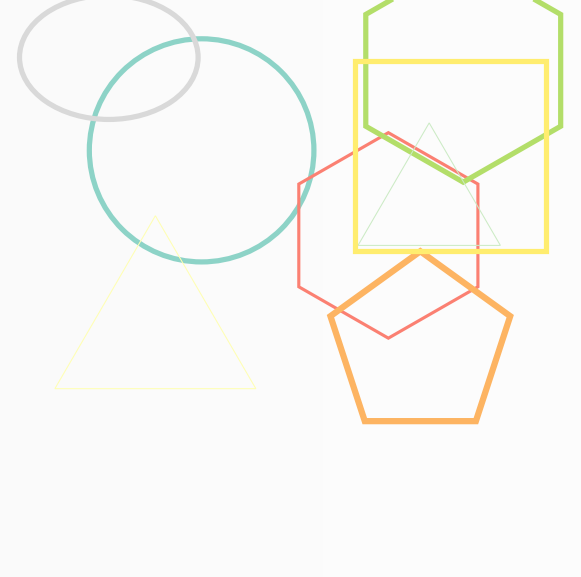[{"shape": "circle", "thickness": 2.5, "radius": 0.97, "center": [0.347, 0.739]}, {"shape": "triangle", "thickness": 0.5, "radius": 1.0, "center": [0.267, 0.426]}, {"shape": "hexagon", "thickness": 1.5, "radius": 0.89, "center": [0.668, 0.591]}, {"shape": "pentagon", "thickness": 3, "radius": 0.81, "center": [0.723, 0.401]}, {"shape": "hexagon", "thickness": 2.5, "radius": 0.97, "center": [0.797, 0.877]}, {"shape": "oval", "thickness": 2.5, "radius": 0.77, "center": [0.187, 0.9]}, {"shape": "triangle", "thickness": 0.5, "radius": 0.71, "center": [0.738, 0.645]}, {"shape": "square", "thickness": 2.5, "radius": 0.82, "center": [0.775, 0.729]}]